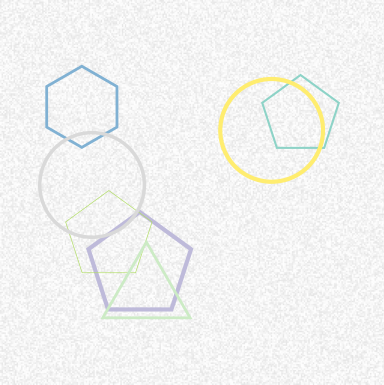[{"shape": "pentagon", "thickness": 1.5, "radius": 0.52, "center": [0.781, 0.701]}, {"shape": "pentagon", "thickness": 3, "radius": 0.7, "center": [0.363, 0.31]}, {"shape": "hexagon", "thickness": 2, "radius": 0.53, "center": [0.213, 0.723]}, {"shape": "pentagon", "thickness": 0.5, "radius": 0.59, "center": [0.283, 0.387]}, {"shape": "circle", "thickness": 2.5, "radius": 0.68, "center": [0.239, 0.52]}, {"shape": "triangle", "thickness": 2, "radius": 0.65, "center": [0.38, 0.24]}, {"shape": "circle", "thickness": 3, "radius": 0.67, "center": [0.706, 0.661]}]